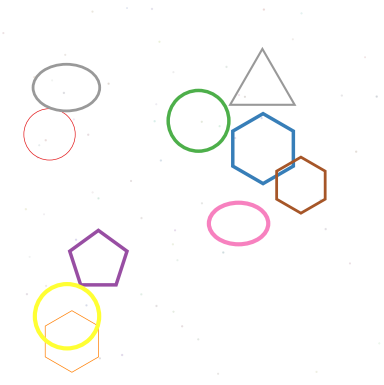[{"shape": "circle", "thickness": 0.5, "radius": 0.33, "center": [0.129, 0.651]}, {"shape": "hexagon", "thickness": 2.5, "radius": 0.45, "center": [0.683, 0.614]}, {"shape": "circle", "thickness": 2.5, "radius": 0.39, "center": [0.516, 0.686]}, {"shape": "pentagon", "thickness": 2.5, "radius": 0.39, "center": [0.256, 0.323]}, {"shape": "hexagon", "thickness": 0.5, "radius": 0.4, "center": [0.187, 0.113]}, {"shape": "circle", "thickness": 3, "radius": 0.42, "center": [0.174, 0.179]}, {"shape": "hexagon", "thickness": 2, "radius": 0.36, "center": [0.782, 0.519]}, {"shape": "oval", "thickness": 3, "radius": 0.39, "center": [0.62, 0.419]}, {"shape": "oval", "thickness": 2, "radius": 0.43, "center": [0.172, 0.772]}, {"shape": "triangle", "thickness": 1.5, "radius": 0.48, "center": [0.682, 0.776]}]